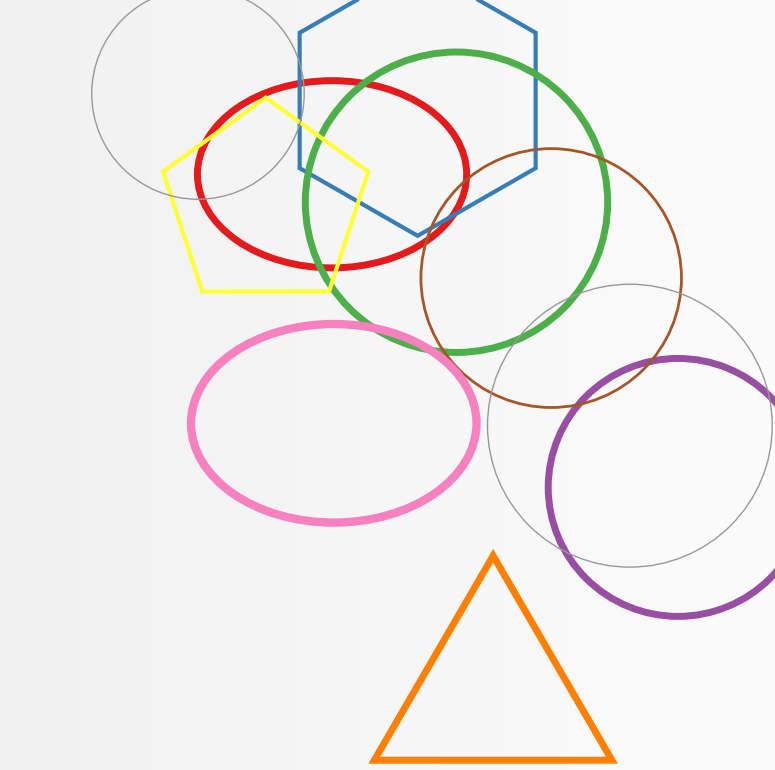[{"shape": "oval", "thickness": 2.5, "radius": 0.87, "center": [0.428, 0.774]}, {"shape": "hexagon", "thickness": 1.5, "radius": 0.88, "center": [0.539, 0.87]}, {"shape": "circle", "thickness": 2.5, "radius": 0.98, "center": [0.589, 0.737]}, {"shape": "circle", "thickness": 2.5, "radius": 0.84, "center": [0.875, 0.367]}, {"shape": "triangle", "thickness": 2.5, "radius": 0.89, "center": [0.636, 0.101]}, {"shape": "pentagon", "thickness": 1.5, "radius": 0.7, "center": [0.343, 0.734]}, {"shape": "circle", "thickness": 1, "radius": 0.84, "center": [0.711, 0.639]}, {"shape": "oval", "thickness": 3, "radius": 0.92, "center": [0.431, 0.45]}, {"shape": "circle", "thickness": 0.5, "radius": 0.92, "center": [0.813, 0.447]}, {"shape": "circle", "thickness": 0.5, "radius": 0.69, "center": [0.255, 0.878]}]